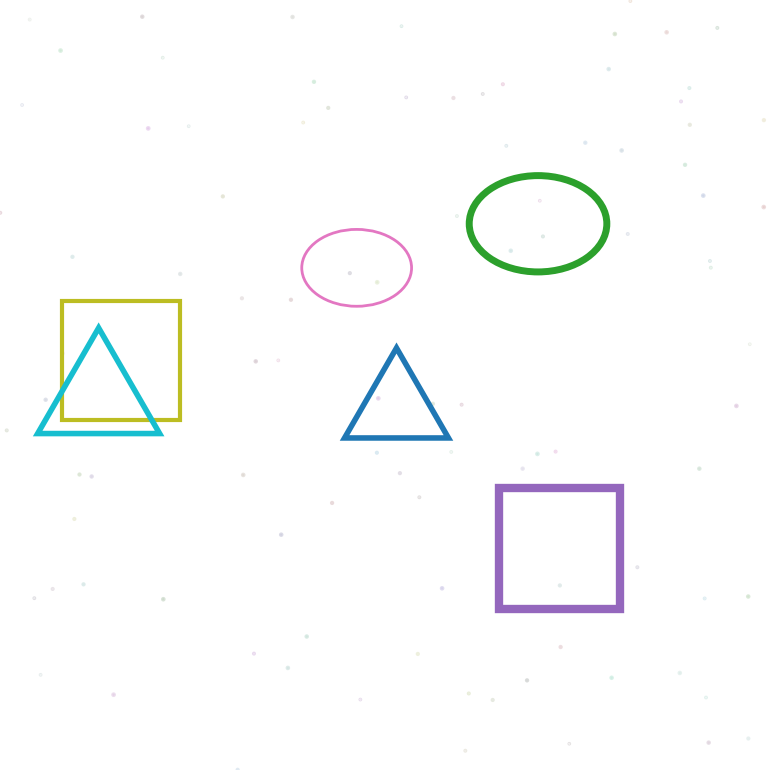[{"shape": "triangle", "thickness": 2, "radius": 0.39, "center": [0.515, 0.47]}, {"shape": "oval", "thickness": 2.5, "radius": 0.45, "center": [0.699, 0.709]}, {"shape": "square", "thickness": 3, "radius": 0.4, "center": [0.726, 0.288]}, {"shape": "oval", "thickness": 1, "radius": 0.36, "center": [0.463, 0.652]}, {"shape": "square", "thickness": 1.5, "radius": 0.39, "center": [0.157, 0.532]}, {"shape": "triangle", "thickness": 2, "radius": 0.46, "center": [0.128, 0.483]}]